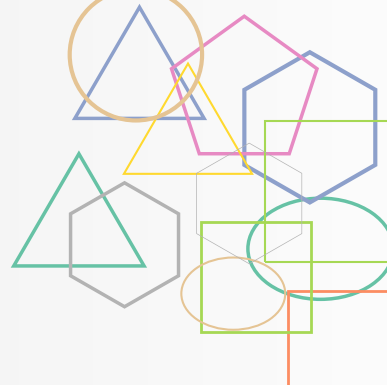[{"shape": "oval", "thickness": 2.5, "radius": 0.94, "center": [0.827, 0.354]}, {"shape": "triangle", "thickness": 2.5, "radius": 0.97, "center": [0.204, 0.406]}, {"shape": "square", "thickness": 2, "radius": 0.68, "center": [0.879, 0.109]}, {"shape": "triangle", "thickness": 2.5, "radius": 0.96, "center": [0.36, 0.789]}, {"shape": "hexagon", "thickness": 3, "radius": 0.98, "center": [0.8, 0.669]}, {"shape": "pentagon", "thickness": 2.5, "radius": 0.99, "center": [0.63, 0.76]}, {"shape": "square", "thickness": 1.5, "radius": 0.91, "center": [0.866, 0.503]}, {"shape": "square", "thickness": 2, "radius": 0.71, "center": [0.661, 0.28]}, {"shape": "triangle", "thickness": 1.5, "radius": 0.95, "center": [0.485, 0.644]}, {"shape": "oval", "thickness": 1.5, "radius": 0.67, "center": [0.602, 0.237]}, {"shape": "circle", "thickness": 3, "radius": 0.85, "center": [0.351, 0.858]}, {"shape": "hexagon", "thickness": 0.5, "radius": 0.78, "center": [0.643, 0.472]}, {"shape": "hexagon", "thickness": 2.5, "radius": 0.8, "center": [0.321, 0.364]}]